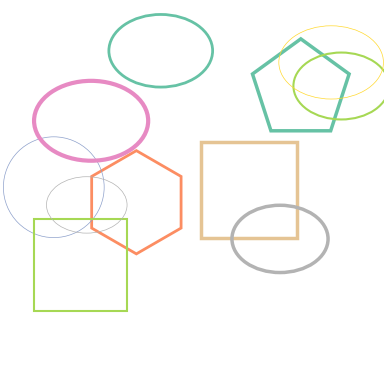[{"shape": "pentagon", "thickness": 2.5, "radius": 0.66, "center": [0.781, 0.767]}, {"shape": "oval", "thickness": 2, "radius": 0.67, "center": [0.418, 0.868]}, {"shape": "hexagon", "thickness": 2, "radius": 0.67, "center": [0.354, 0.475]}, {"shape": "circle", "thickness": 0.5, "radius": 0.65, "center": [0.14, 0.514]}, {"shape": "oval", "thickness": 3, "radius": 0.74, "center": [0.237, 0.686]}, {"shape": "square", "thickness": 1.5, "radius": 0.6, "center": [0.209, 0.312]}, {"shape": "oval", "thickness": 1.5, "radius": 0.62, "center": [0.886, 0.777]}, {"shape": "oval", "thickness": 0.5, "radius": 0.68, "center": [0.86, 0.838]}, {"shape": "square", "thickness": 2.5, "radius": 0.62, "center": [0.647, 0.507]}, {"shape": "oval", "thickness": 0.5, "radius": 0.52, "center": [0.225, 0.468]}, {"shape": "oval", "thickness": 2.5, "radius": 0.62, "center": [0.727, 0.379]}]